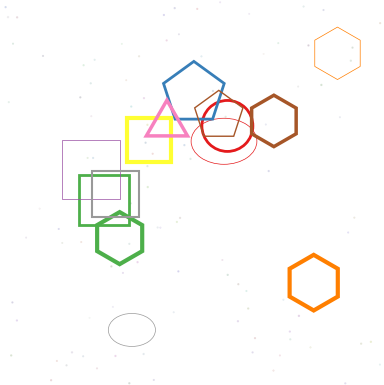[{"shape": "circle", "thickness": 2, "radius": 0.33, "center": [0.591, 0.673]}, {"shape": "oval", "thickness": 0.5, "radius": 0.43, "center": [0.582, 0.633]}, {"shape": "pentagon", "thickness": 2, "radius": 0.41, "center": [0.504, 0.758]}, {"shape": "square", "thickness": 2, "radius": 0.33, "center": [0.271, 0.48]}, {"shape": "hexagon", "thickness": 3, "radius": 0.34, "center": [0.311, 0.382]}, {"shape": "square", "thickness": 0.5, "radius": 0.38, "center": [0.236, 0.56]}, {"shape": "hexagon", "thickness": 3, "radius": 0.36, "center": [0.815, 0.266]}, {"shape": "hexagon", "thickness": 0.5, "radius": 0.34, "center": [0.877, 0.862]}, {"shape": "square", "thickness": 3, "radius": 0.29, "center": [0.388, 0.635]}, {"shape": "pentagon", "thickness": 1, "radius": 0.33, "center": [0.568, 0.699]}, {"shape": "hexagon", "thickness": 2.5, "radius": 0.33, "center": [0.711, 0.686]}, {"shape": "triangle", "thickness": 2.5, "radius": 0.31, "center": [0.434, 0.678]}, {"shape": "square", "thickness": 1.5, "radius": 0.3, "center": [0.3, 0.496]}, {"shape": "oval", "thickness": 0.5, "radius": 0.31, "center": [0.343, 0.143]}]